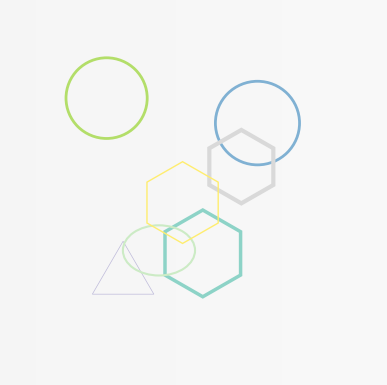[{"shape": "hexagon", "thickness": 2.5, "radius": 0.56, "center": [0.523, 0.342]}, {"shape": "triangle", "thickness": 0.5, "radius": 0.46, "center": [0.318, 0.282]}, {"shape": "circle", "thickness": 2, "radius": 0.54, "center": [0.664, 0.68]}, {"shape": "circle", "thickness": 2, "radius": 0.52, "center": [0.275, 0.745]}, {"shape": "hexagon", "thickness": 3, "radius": 0.48, "center": [0.623, 0.567]}, {"shape": "oval", "thickness": 1.5, "radius": 0.47, "center": [0.41, 0.35]}, {"shape": "hexagon", "thickness": 1, "radius": 0.53, "center": [0.471, 0.474]}]